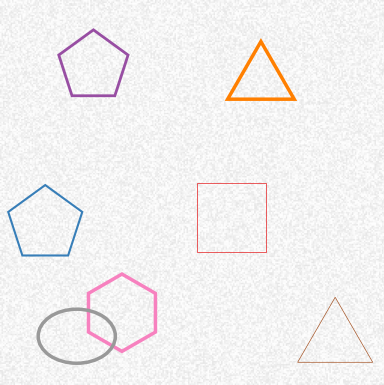[{"shape": "square", "thickness": 0.5, "radius": 0.45, "center": [0.601, 0.434]}, {"shape": "pentagon", "thickness": 1.5, "radius": 0.51, "center": [0.118, 0.418]}, {"shape": "pentagon", "thickness": 2, "radius": 0.47, "center": [0.243, 0.828]}, {"shape": "triangle", "thickness": 2.5, "radius": 0.5, "center": [0.678, 0.792]}, {"shape": "triangle", "thickness": 0.5, "radius": 0.56, "center": [0.871, 0.115]}, {"shape": "hexagon", "thickness": 2.5, "radius": 0.5, "center": [0.317, 0.188]}, {"shape": "oval", "thickness": 2.5, "radius": 0.5, "center": [0.199, 0.127]}]